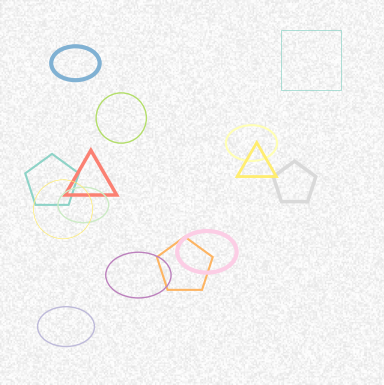[{"shape": "pentagon", "thickness": 1.5, "radius": 0.37, "center": [0.135, 0.527]}, {"shape": "square", "thickness": 0.5, "radius": 0.39, "center": [0.808, 0.844]}, {"shape": "oval", "thickness": 1.5, "radius": 0.33, "center": [0.653, 0.628]}, {"shape": "oval", "thickness": 1, "radius": 0.37, "center": [0.171, 0.152]}, {"shape": "triangle", "thickness": 2.5, "radius": 0.39, "center": [0.236, 0.532]}, {"shape": "oval", "thickness": 3, "radius": 0.31, "center": [0.196, 0.836]}, {"shape": "pentagon", "thickness": 1.5, "radius": 0.38, "center": [0.48, 0.309]}, {"shape": "circle", "thickness": 1, "radius": 0.33, "center": [0.315, 0.693]}, {"shape": "oval", "thickness": 3, "radius": 0.39, "center": [0.537, 0.346]}, {"shape": "pentagon", "thickness": 2.5, "radius": 0.29, "center": [0.765, 0.523]}, {"shape": "oval", "thickness": 1, "radius": 0.42, "center": [0.359, 0.285]}, {"shape": "oval", "thickness": 1, "radius": 0.33, "center": [0.216, 0.468]}, {"shape": "circle", "thickness": 0.5, "radius": 0.38, "center": [0.164, 0.456]}, {"shape": "triangle", "thickness": 2, "radius": 0.29, "center": [0.667, 0.571]}]